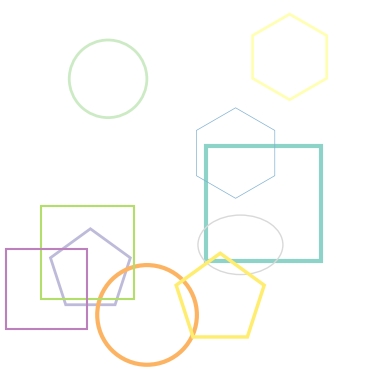[{"shape": "square", "thickness": 3, "radius": 0.75, "center": [0.685, 0.472]}, {"shape": "hexagon", "thickness": 2, "radius": 0.56, "center": [0.752, 0.852]}, {"shape": "pentagon", "thickness": 2, "radius": 0.55, "center": [0.235, 0.297]}, {"shape": "hexagon", "thickness": 0.5, "radius": 0.59, "center": [0.612, 0.602]}, {"shape": "circle", "thickness": 3, "radius": 0.65, "center": [0.382, 0.182]}, {"shape": "square", "thickness": 1.5, "radius": 0.6, "center": [0.226, 0.343]}, {"shape": "oval", "thickness": 1, "radius": 0.55, "center": [0.624, 0.364]}, {"shape": "square", "thickness": 1.5, "radius": 0.52, "center": [0.121, 0.25]}, {"shape": "circle", "thickness": 2, "radius": 0.5, "center": [0.281, 0.795]}, {"shape": "pentagon", "thickness": 2.5, "radius": 0.6, "center": [0.572, 0.222]}]